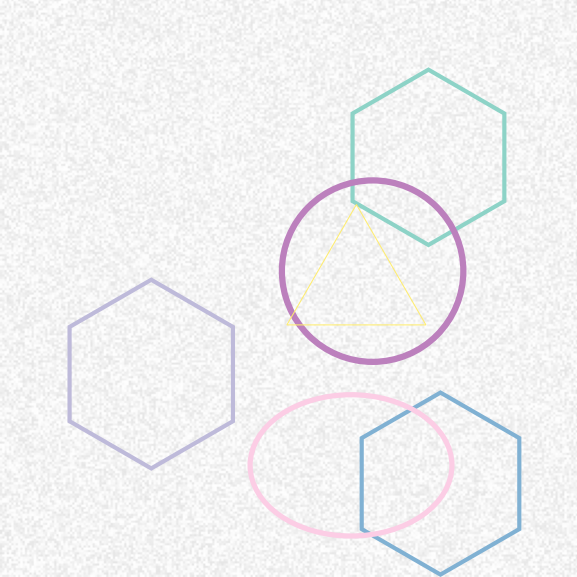[{"shape": "hexagon", "thickness": 2, "radius": 0.76, "center": [0.742, 0.727]}, {"shape": "hexagon", "thickness": 2, "radius": 0.82, "center": [0.262, 0.351]}, {"shape": "hexagon", "thickness": 2, "radius": 0.79, "center": [0.763, 0.162]}, {"shape": "oval", "thickness": 2.5, "radius": 0.87, "center": [0.608, 0.193]}, {"shape": "circle", "thickness": 3, "radius": 0.79, "center": [0.645, 0.53]}, {"shape": "triangle", "thickness": 0.5, "radius": 0.69, "center": [0.617, 0.506]}]